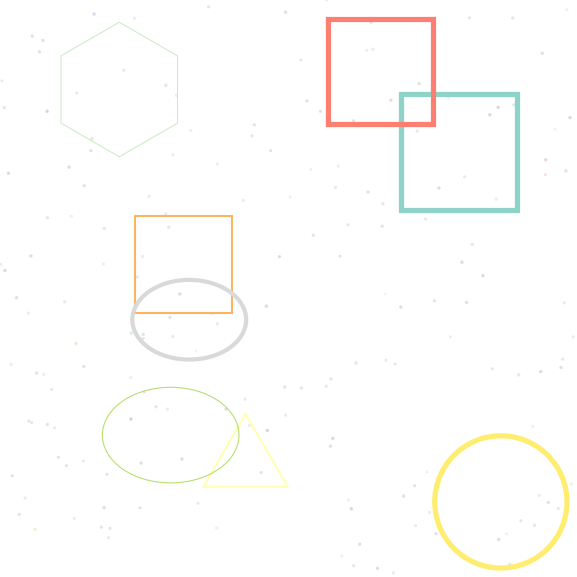[{"shape": "square", "thickness": 2.5, "radius": 0.5, "center": [0.795, 0.736]}, {"shape": "triangle", "thickness": 1, "radius": 0.42, "center": [0.425, 0.198]}, {"shape": "square", "thickness": 2.5, "radius": 0.45, "center": [0.659, 0.875]}, {"shape": "square", "thickness": 1, "radius": 0.42, "center": [0.318, 0.541]}, {"shape": "oval", "thickness": 0.5, "radius": 0.59, "center": [0.296, 0.246]}, {"shape": "oval", "thickness": 2, "radius": 0.49, "center": [0.328, 0.445]}, {"shape": "hexagon", "thickness": 0.5, "radius": 0.58, "center": [0.206, 0.844]}, {"shape": "circle", "thickness": 2.5, "radius": 0.57, "center": [0.867, 0.13]}]